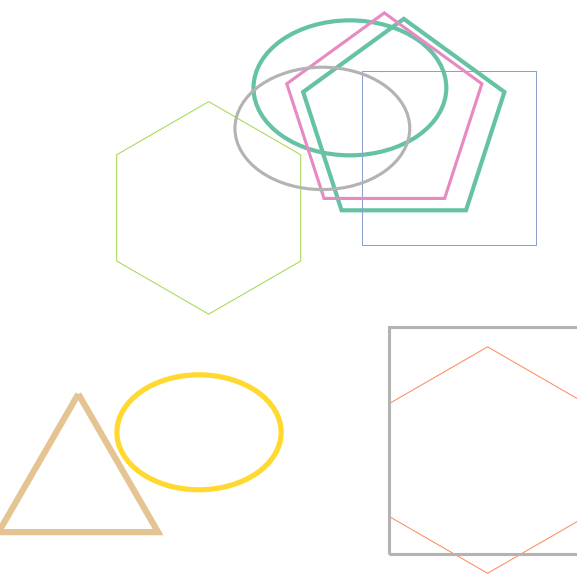[{"shape": "pentagon", "thickness": 2, "radius": 0.92, "center": [0.699, 0.783]}, {"shape": "oval", "thickness": 2, "radius": 0.83, "center": [0.606, 0.847]}, {"shape": "hexagon", "thickness": 0.5, "radius": 0.98, "center": [0.844, 0.203]}, {"shape": "square", "thickness": 0.5, "radius": 0.75, "center": [0.777, 0.726]}, {"shape": "pentagon", "thickness": 1.5, "radius": 0.89, "center": [0.666, 0.799]}, {"shape": "hexagon", "thickness": 0.5, "radius": 0.92, "center": [0.361, 0.639]}, {"shape": "oval", "thickness": 2.5, "radius": 0.71, "center": [0.345, 0.251]}, {"shape": "triangle", "thickness": 3, "radius": 0.8, "center": [0.136, 0.157]}, {"shape": "oval", "thickness": 1.5, "radius": 0.76, "center": [0.558, 0.777]}, {"shape": "square", "thickness": 1.5, "radius": 0.98, "center": [0.87, 0.236]}]